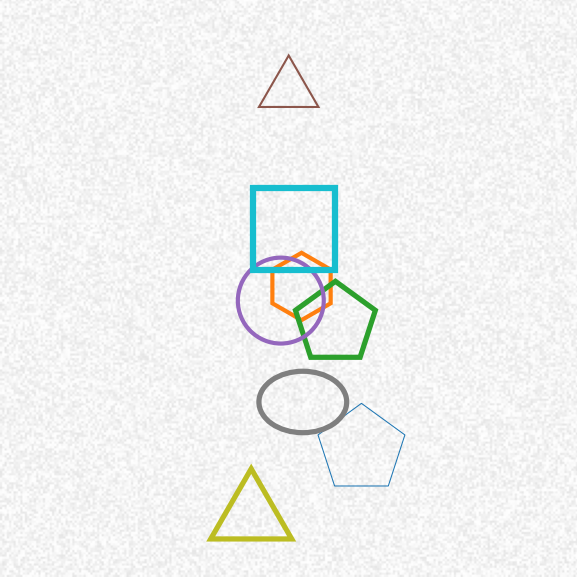[{"shape": "pentagon", "thickness": 0.5, "radius": 0.4, "center": [0.626, 0.222]}, {"shape": "hexagon", "thickness": 2, "radius": 0.29, "center": [0.522, 0.503]}, {"shape": "pentagon", "thickness": 2.5, "radius": 0.36, "center": [0.581, 0.439]}, {"shape": "circle", "thickness": 2, "radius": 0.37, "center": [0.486, 0.479]}, {"shape": "triangle", "thickness": 1, "radius": 0.3, "center": [0.5, 0.844]}, {"shape": "oval", "thickness": 2.5, "radius": 0.38, "center": [0.524, 0.303]}, {"shape": "triangle", "thickness": 2.5, "radius": 0.4, "center": [0.435, 0.106]}, {"shape": "square", "thickness": 3, "radius": 0.35, "center": [0.509, 0.603]}]